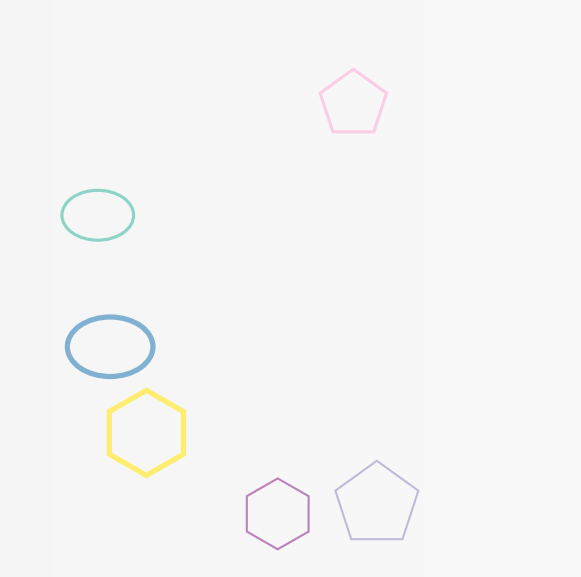[{"shape": "oval", "thickness": 1.5, "radius": 0.31, "center": [0.168, 0.626]}, {"shape": "pentagon", "thickness": 1, "radius": 0.38, "center": [0.648, 0.126]}, {"shape": "oval", "thickness": 2.5, "radius": 0.37, "center": [0.189, 0.399]}, {"shape": "pentagon", "thickness": 1.5, "radius": 0.3, "center": [0.608, 0.819]}, {"shape": "hexagon", "thickness": 1, "radius": 0.31, "center": [0.478, 0.109]}, {"shape": "hexagon", "thickness": 2.5, "radius": 0.37, "center": [0.252, 0.25]}]